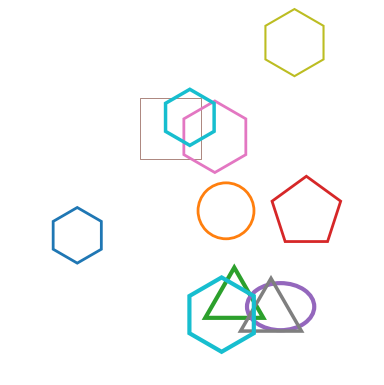[{"shape": "hexagon", "thickness": 2, "radius": 0.36, "center": [0.201, 0.389]}, {"shape": "circle", "thickness": 2, "radius": 0.36, "center": [0.587, 0.452]}, {"shape": "triangle", "thickness": 3, "radius": 0.44, "center": [0.609, 0.218]}, {"shape": "pentagon", "thickness": 2, "radius": 0.47, "center": [0.796, 0.448]}, {"shape": "oval", "thickness": 3, "radius": 0.44, "center": [0.729, 0.203]}, {"shape": "square", "thickness": 0.5, "radius": 0.4, "center": [0.443, 0.666]}, {"shape": "hexagon", "thickness": 2, "radius": 0.46, "center": [0.558, 0.645]}, {"shape": "triangle", "thickness": 2.5, "radius": 0.46, "center": [0.704, 0.186]}, {"shape": "hexagon", "thickness": 1.5, "radius": 0.44, "center": [0.765, 0.889]}, {"shape": "hexagon", "thickness": 3, "radius": 0.48, "center": [0.576, 0.183]}, {"shape": "hexagon", "thickness": 2.5, "radius": 0.36, "center": [0.493, 0.695]}]